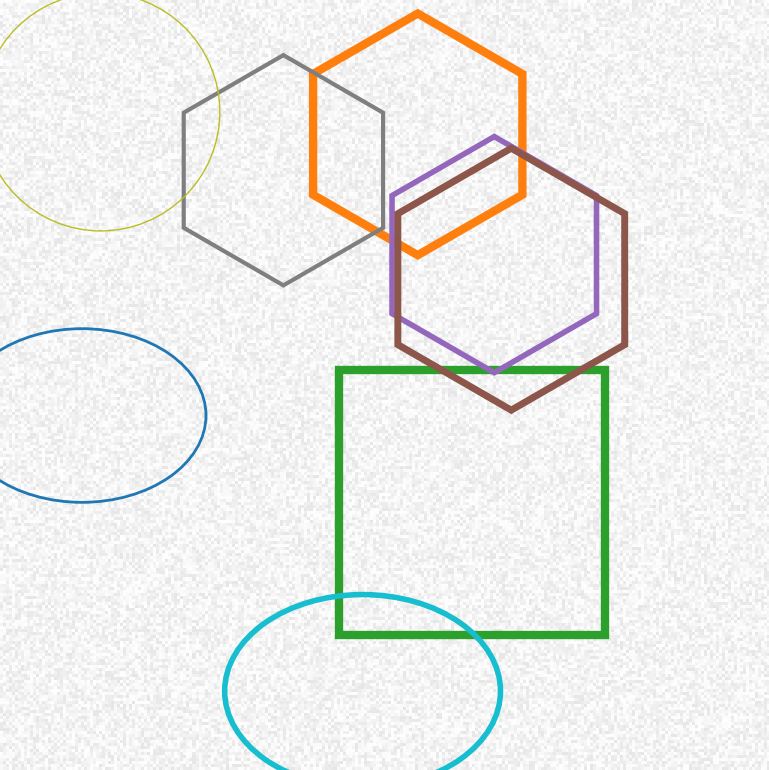[{"shape": "oval", "thickness": 1, "radius": 0.81, "center": [0.106, 0.46]}, {"shape": "hexagon", "thickness": 3, "radius": 0.78, "center": [0.543, 0.826]}, {"shape": "square", "thickness": 3, "radius": 0.86, "center": [0.613, 0.347]}, {"shape": "hexagon", "thickness": 2, "radius": 0.77, "center": [0.642, 0.669]}, {"shape": "hexagon", "thickness": 2.5, "radius": 0.85, "center": [0.664, 0.637]}, {"shape": "hexagon", "thickness": 1.5, "radius": 0.75, "center": [0.368, 0.779]}, {"shape": "circle", "thickness": 0.5, "radius": 0.77, "center": [0.131, 0.855]}, {"shape": "oval", "thickness": 2, "radius": 0.9, "center": [0.471, 0.102]}]